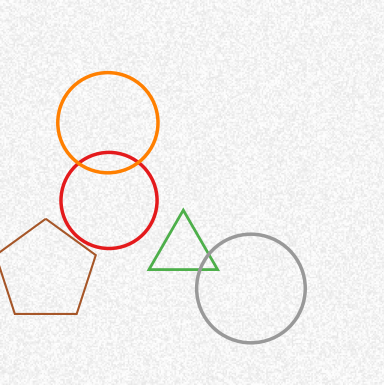[{"shape": "circle", "thickness": 2.5, "radius": 0.62, "center": [0.283, 0.479]}, {"shape": "triangle", "thickness": 2, "radius": 0.51, "center": [0.476, 0.351]}, {"shape": "circle", "thickness": 2.5, "radius": 0.65, "center": [0.28, 0.681]}, {"shape": "pentagon", "thickness": 1.5, "radius": 0.68, "center": [0.119, 0.295]}, {"shape": "circle", "thickness": 2.5, "radius": 0.71, "center": [0.652, 0.251]}]